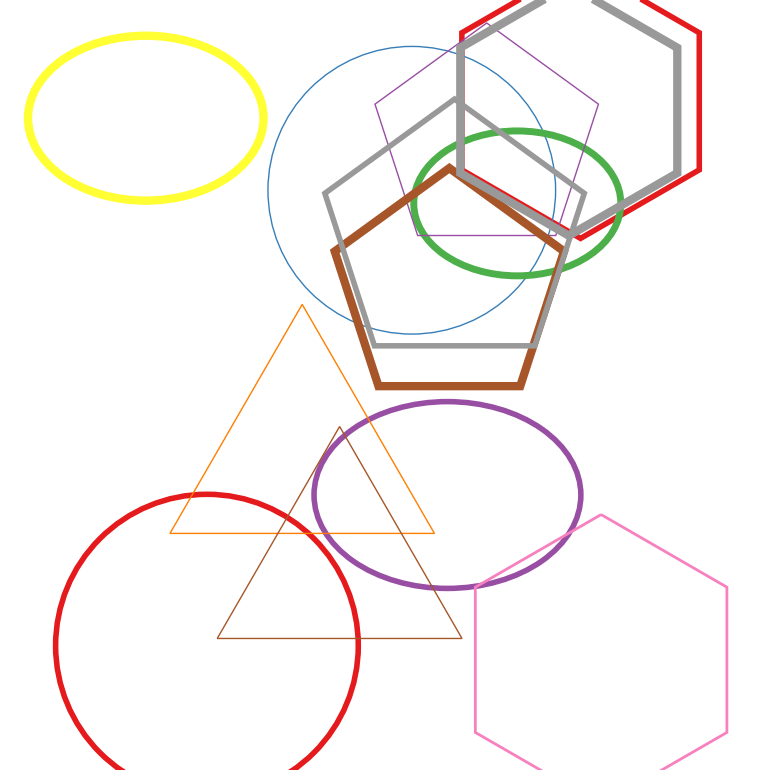[{"shape": "hexagon", "thickness": 2, "radius": 0.89, "center": [0.754, 0.868]}, {"shape": "circle", "thickness": 2, "radius": 0.98, "center": [0.269, 0.162]}, {"shape": "circle", "thickness": 0.5, "radius": 0.93, "center": [0.535, 0.753]}, {"shape": "oval", "thickness": 2.5, "radius": 0.67, "center": [0.672, 0.736]}, {"shape": "pentagon", "thickness": 0.5, "radius": 0.76, "center": [0.632, 0.818]}, {"shape": "oval", "thickness": 2, "radius": 0.87, "center": [0.581, 0.357]}, {"shape": "triangle", "thickness": 0.5, "radius": 0.99, "center": [0.392, 0.406]}, {"shape": "oval", "thickness": 3, "radius": 0.76, "center": [0.189, 0.847]}, {"shape": "pentagon", "thickness": 3, "radius": 0.78, "center": [0.584, 0.625]}, {"shape": "triangle", "thickness": 0.5, "radius": 0.92, "center": [0.441, 0.263]}, {"shape": "hexagon", "thickness": 1, "radius": 0.94, "center": [0.781, 0.143]}, {"shape": "pentagon", "thickness": 2, "radius": 0.89, "center": [0.59, 0.694]}, {"shape": "hexagon", "thickness": 3, "radius": 0.81, "center": [0.739, 0.857]}]